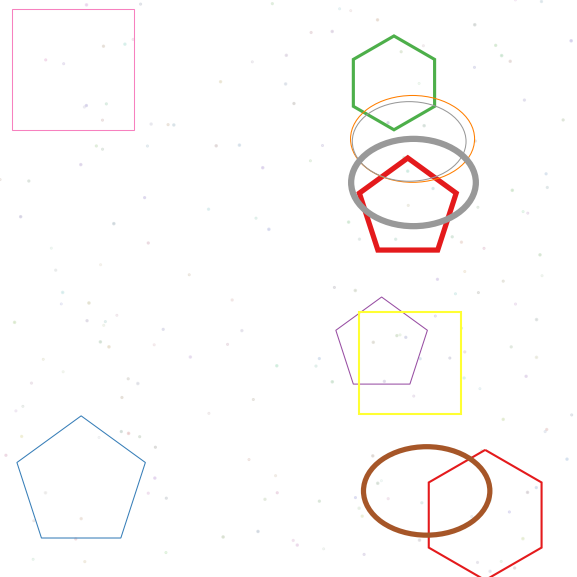[{"shape": "hexagon", "thickness": 1, "radius": 0.56, "center": [0.84, 0.107]}, {"shape": "pentagon", "thickness": 2.5, "radius": 0.44, "center": [0.706, 0.637]}, {"shape": "pentagon", "thickness": 0.5, "radius": 0.58, "center": [0.141, 0.162]}, {"shape": "hexagon", "thickness": 1.5, "radius": 0.41, "center": [0.682, 0.856]}, {"shape": "pentagon", "thickness": 0.5, "radius": 0.42, "center": [0.661, 0.401]}, {"shape": "oval", "thickness": 0.5, "radius": 0.54, "center": [0.714, 0.759]}, {"shape": "square", "thickness": 1, "radius": 0.44, "center": [0.71, 0.371]}, {"shape": "oval", "thickness": 2.5, "radius": 0.55, "center": [0.739, 0.149]}, {"shape": "square", "thickness": 0.5, "radius": 0.52, "center": [0.127, 0.879]}, {"shape": "oval", "thickness": 3, "radius": 0.54, "center": [0.716, 0.683]}, {"shape": "oval", "thickness": 0.5, "radius": 0.49, "center": [0.709, 0.754]}]